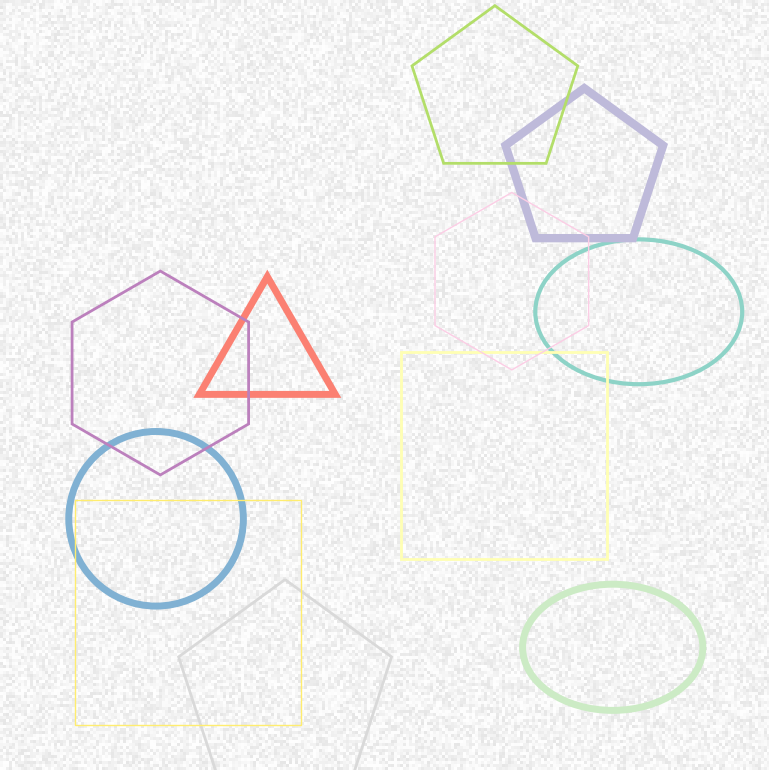[{"shape": "oval", "thickness": 1.5, "radius": 0.67, "center": [0.83, 0.595]}, {"shape": "square", "thickness": 1, "radius": 0.67, "center": [0.654, 0.409]}, {"shape": "pentagon", "thickness": 3, "radius": 0.54, "center": [0.759, 0.778]}, {"shape": "triangle", "thickness": 2.5, "radius": 0.51, "center": [0.347, 0.539]}, {"shape": "circle", "thickness": 2.5, "radius": 0.57, "center": [0.203, 0.326]}, {"shape": "pentagon", "thickness": 1, "radius": 0.57, "center": [0.643, 0.879]}, {"shape": "hexagon", "thickness": 0.5, "radius": 0.58, "center": [0.665, 0.635]}, {"shape": "pentagon", "thickness": 1, "radius": 0.73, "center": [0.37, 0.102]}, {"shape": "hexagon", "thickness": 1, "radius": 0.66, "center": [0.208, 0.516]}, {"shape": "oval", "thickness": 2.5, "radius": 0.59, "center": [0.796, 0.159]}, {"shape": "square", "thickness": 0.5, "radius": 0.73, "center": [0.244, 0.204]}]